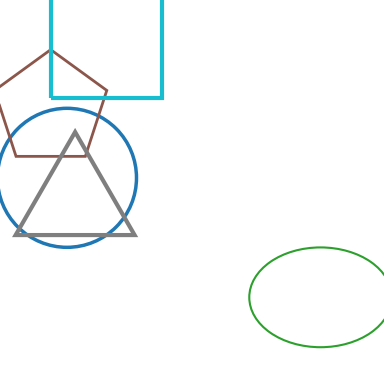[{"shape": "circle", "thickness": 2.5, "radius": 0.9, "center": [0.174, 0.538]}, {"shape": "oval", "thickness": 1.5, "radius": 0.93, "center": [0.833, 0.228]}, {"shape": "pentagon", "thickness": 2, "radius": 0.77, "center": [0.132, 0.718]}, {"shape": "triangle", "thickness": 3, "radius": 0.89, "center": [0.195, 0.479]}, {"shape": "square", "thickness": 3, "radius": 0.72, "center": [0.277, 0.889]}]